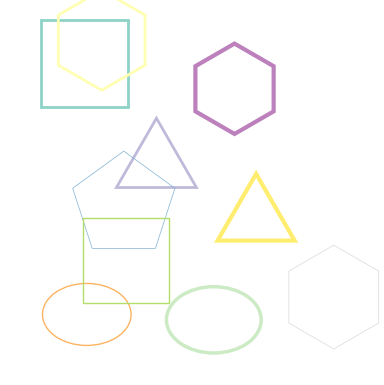[{"shape": "square", "thickness": 2, "radius": 0.57, "center": [0.219, 0.835]}, {"shape": "hexagon", "thickness": 2, "radius": 0.65, "center": [0.264, 0.896]}, {"shape": "triangle", "thickness": 2, "radius": 0.6, "center": [0.406, 0.573]}, {"shape": "pentagon", "thickness": 0.5, "radius": 0.7, "center": [0.322, 0.468]}, {"shape": "oval", "thickness": 1, "radius": 0.58, "center": [0.225, 0.183]}, {"shape": "square", "thickness": 1, "radius": 0.56, "center": [0.327, 0.323]}, {"shape": "hexagon", "thickness": 0.5, "radius": 0.67, "center": [0.867, 0.228]}, {"shape": "hexagon", "thickness": 3, "radius": 0.59, "center": [0.609, 0.769]}, {"shape": "oval", "thickness": 2.5, "radius": 0.62, "center": [0.555, 0.169]}, {"shape": "triangle", "thickness": 3, "radius": 0.58, "center": [0.665, 0.433]}]